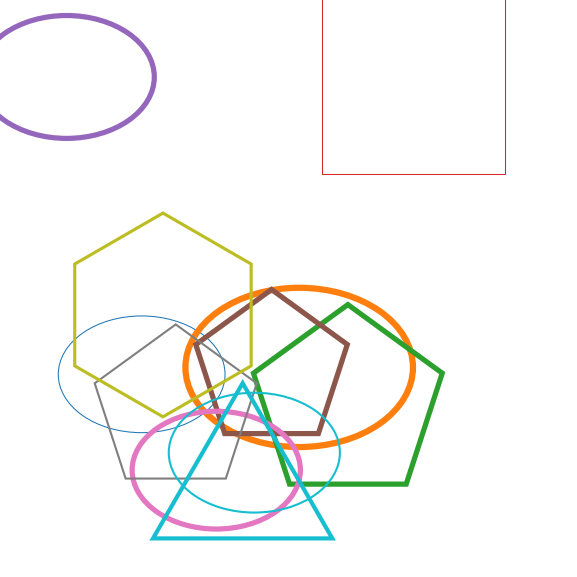[{"shape": "oval", "thickness": 0.5, "radius": 0.72, "center": [0.245, 0.351]}, {"shape": "oval", "thickness": 3, "radius": 0.99, "center": [0.518, 0.363]}, {"shape": "pentagon", "thickness": 2.5, "radius": 0.86, "center": [0.602, 0.3]}, {"shape": "square", "thickness": 0.5, "radius": 0.79, "center": [0.716, 0.856]}, {"shape": "oval", "thickness": 2.5, "radius": 0.76, "center": [0.115, 0.866]}, {"shape": "pentagon", "thickness": 2.5, "radius": 0.69, "center": [0.47, 0.36]}, {"shape": "oval", "thickness": 2.5, "radius": 0.73, "center": [0.374, 0.185]}, {"shape": "pentagon", "thickness": 1, "radius": 0.74, "center": [0.304, 0.29]}, {"shape": "hexagon", "thickness": 1.5, "radius": 0.88, "center": [0.282, 0.454]}, {"shape": "oval", "thickness": 1, "radius": 0.74, "center": [0.44, 0.215]}, {"shape": "triangle", "thickness": 2, "radius": 0.9, "center": [0.42, 0.156]}]